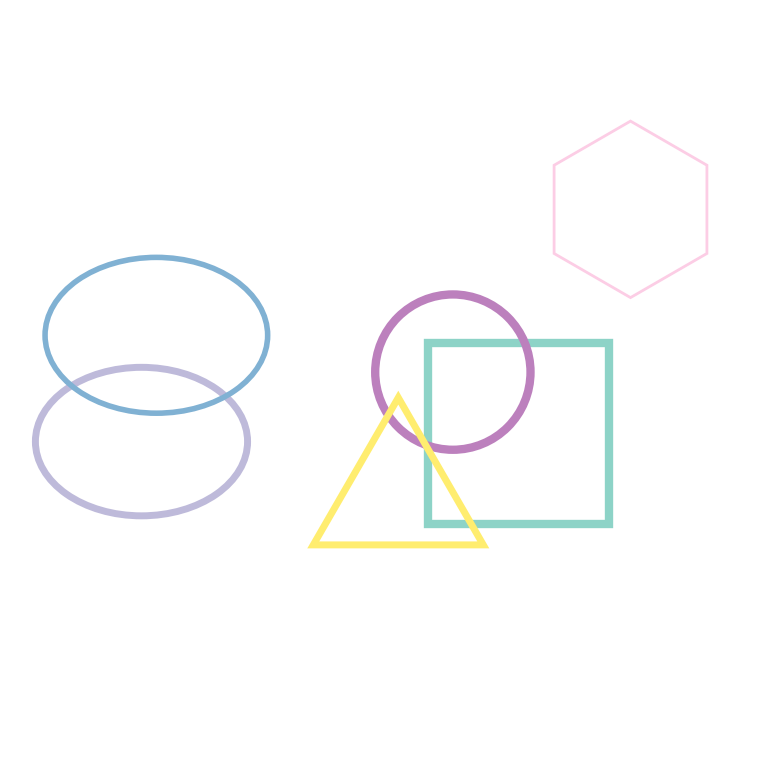[{"shape": "square", "thickness": 3, "radius": 0.59, "center": [0.674, 0.438]}, {"shape": "oval", "thickness": 2.5, "radius": 0.69, "center": [0.184, 0.427]}, {"shape": "oval", "thickness": 2, "radius": 0.72, "center": [0.203, 0.565]}, {"shape": "hexagon", "thickness": 1, "radius": 0.57, "center": [0.819, 0.728]}, {"shape": "circle", "thickness": 3, "radius": 0.5, "center": [0.588, 0.517]}, {"shape": "triangle", "thickness": 2.5, "radius": 0.64, "center": [0.517, 0.356]}]